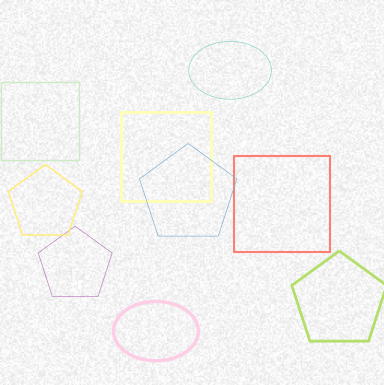[{"shape": "oval", "thickness": 0.5, "radius": 0.54, "center": [0.598, 0.817]}, {"shape": "square", "thickness": 2, "radius": 0.58, "center": [0.431, 0.594]}, {"shape": "square", "thickness": 1.5, "radius": 0.63, "center": [0.733, 0.47]}, {"shape": "pentagon", "thickness": 0.5, "radius": 0.67, "center": [0.489, 0.494]}, {"shape": "pentagon", "thickness": 2, "radius": 0.65, "center": [0.881, 0.219]}, {"shape": "oval", "thickness": 2.5, "radius": 0.55, "center": [0.405, 0.14]}, {"shape": "pentagon", "thickness": 0.5, "radius": 0.5, "center": [0.195, 0.312]}, {"shape": "square", "thickness": 1, "radius": 0.51, "center": [0.104, 0.686]}, {"shape": "pentagon", "thickness": 1, "radius": 0.51, "center": [0.118, 0.471]}]